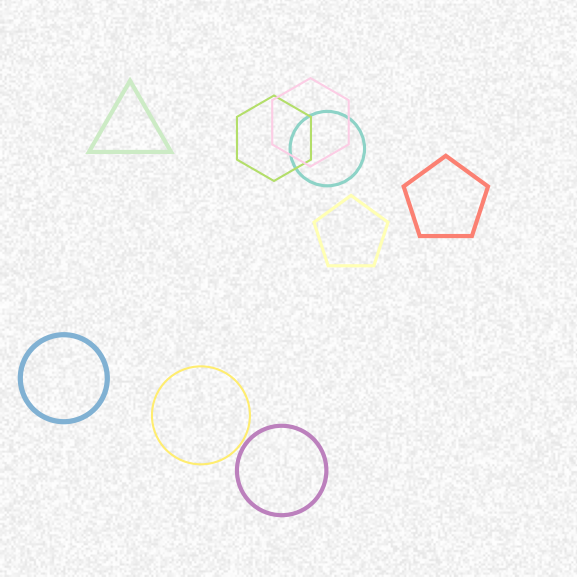[{"shape": "circle", "thickness": 1.5, "radius": 0.32, "center": [0.567, 0.742]}, {"shape": "pentagon", "thickness": 1.5, "radius": 0.34, "center": [0.608, 0.593]}, {"shape": "pentagon", "thickness": 2, "radius": 0.38, "center": [0.772, 0.653]}, {"shape": "circle", "thickness": 2.5, "radius": 0.38, "center": [0.11, 0.344]}, {"shape": "hexagon", "thickness": 1, "radius": 0.37, "center": [0.474, 0.76]}, {"shape": "hexagon", "thickness": 1, "radius": 0.38, "center": [0.538, 0.787]}, {"shape": "circle", "thickness": 2, "radius": 0.39, "center": [0.488, 0.184]}, {"shape": "triangle", "thickness": 2, "radius": 0.41, "center": [0.225, 0.777]}, {"shape": "circle", "thickness": 1, "radius": 0.42, "center": [0.348, 0.28]}]